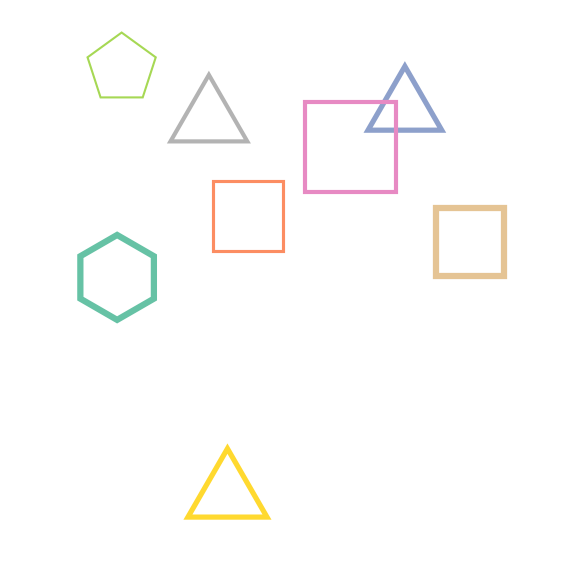[{"shape": "hexagon", "thickness": 3, "radius": 0.37, "center": [0.203, 0.519]}, {"shape": "square", "thickness": 1.5, "radius": 0.31, "center": [0.429, 0.625]}, {"shape": "triangle", "thickness": 2.5, "radius": 0.37, "center": [0.701, 0.811]}, {"shape": "square", "thickness": 2, "radius": 0.39, "center": [0.607, 0.745]}, {"shape": "pentagon", "thickness": 1, "radius": 0.31, "center": [0.211, 0.881]}, {"shape": "triangle", "thickness": 2.5, "radius": 0.4, "center": [0.394, 0.143]}, {"shape": "square", "thickness": 3, "radius": 0.29, "center": [0.814, 0.58]}, {"shape": "triangle", "thickness": 2, "radius": 0.38, "center": [0.362, 0.793]}]